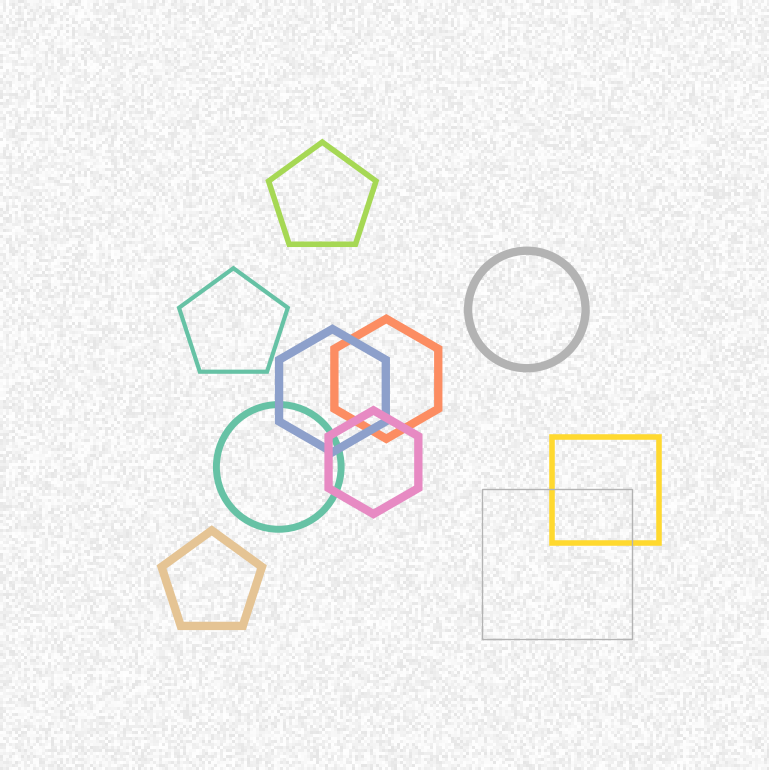[{"shape": "pentagon", "thickness": 1.5, "radius": 0.37, "center": [0.303, 0.577]}, {"shape": "circle", "thickness": 2.5, "radius": 0.4, "center": [0.362, 0.394]}, {"shape": "hexagon", "thickness": 3, "radius": 0.39, "center": [0.502, 0.508]}, {"shape": "hexagon", "thickness": 3, "radius": 0.4, "center": [0.432, 0.493]}, {"shape": "hexagon", "thickness": 3, "radius": 0.34, "center": [0.485, 0.4]}, {"shape": "pentagon", "thickness": 2, "radius": 0.37, "center": [0.419, 0.742]}, {"shape": "square", "thickness": 2, "radius": 0.35, "center": [0.786, 0.364]}, {"shape": "pentagon", "thickness": 3, "radius": 0.34, "center": [0.275, 0.243]}, {"shape": "square", "thickness": 0.5, "radius": 0.48, "center": [0.723, 0.268]}, {"shape": "circle", "thickness": 3, "radius": 0.38, "center": [0.684, 0.598]}]